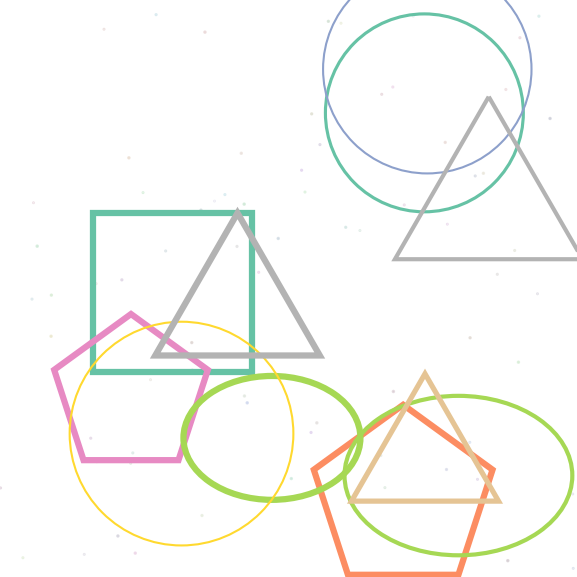[{"shape": "square", "thickness": 3, "radius": 0.69, "center": [0.299, 0.493]}, {"shape": "circle", "thickness": 1.5, "radius": 0.86, "center": [0.735, 0.804]}, {"shape": "pentagon", "thickness": 3, "radius": 0.81, "center": [0.698, 0.135]}, {"shape": "circle", "thickness": 1, "radius": 0.9, "center": [0.74, 0.879]}, {"shape": "pentagon", "thickness": 3, "radius": 0.7, "center": [0.227, 0.315]}, {"shape": "oval", "thickness": 3, "radius": 0.77, "center": [0.471, 0.241]}, {"shape": "oval", "thickness": 2, "radius": 0.99, "center": [0.794, 0.176]}, {"shape": "circle", "thickness": 1, "radius": 0.97, "center": [0.314, 0.248]}, {"shape": "triangle", "thickness": 2.5, "radius": 0.73, "center": [0.736, 0.205]}, {"shape": "triangle", "thickness": 2, "radius": 0.94, "center": [0.846, 0.644]}, {"shape": "triangle", "thickness": 3, "radius": 0.82, "center": [0.411, 0.466]}]